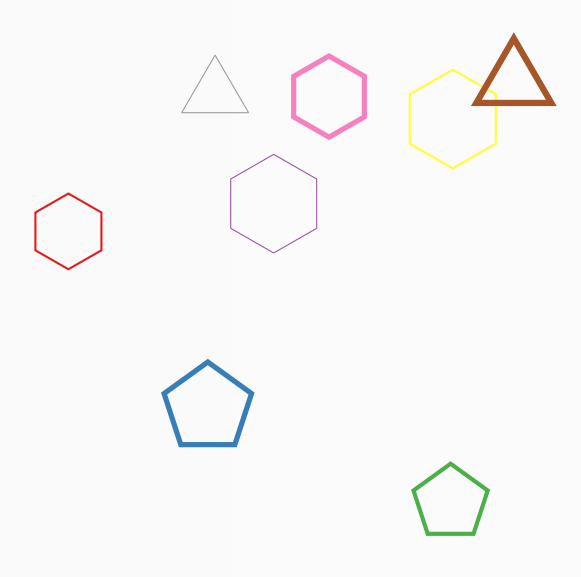[{"shape": "hexagon", "thickness": 1, "radius": 0.33, "center": [0.118, 0.598]}, {"shape": "pentagon", "thickness": 2.5, "radius": 0.4, "center": [0.358, 0.293]}, {"shape": "pentagon", "thickness": 2, "radius": 0.34, "center": [0.775, 0.129]}, {"shape": "hexagon", "thickness": 0.5, "radius": 0.43, "center": [0.471, 0.646]}, {"shape": "hexagon", "thickness": 1, "radius": 0.43, "center": [0.779, 0.793]}, {"shape": "triangle", "thickness": 3, "radius": 0.37, "center": [0.884, 0.858]}, {"shape": "hexagon", "thickness": 2.5, "radius": 0.35, "center": [0.566, 0.832]}, {"shape": "triangle", "thickness": 0.5, "radius": 0.33, "center": [0.37, 0.837]}]